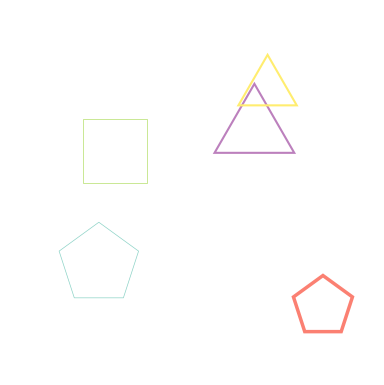[{"shape": "pentagon", "thickness": 0.5, "radius": 0.54, "center": [0.257, 0.314]}, {"shape": "pentagon", "thickness": 2.5, "radius": 0.4, "center": [0.839, 0.204]}, {"shape": "square", "thickness": 0.5, "radius": 0.42, "center": [0.299, 0.608]}, {"shape": "triangle", "thickness": 1.5, "radius": 0.6, "center": [0.661, 0.663]}, {"shape": "triangle", "thickness": 1.5, "radius": 0.44, "center": [0.695, 0.77]}]